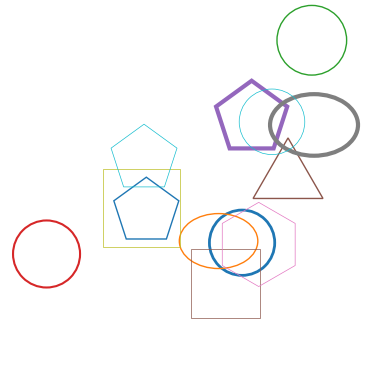[{"shape": "pentagon", "thickness": 1, "radius": 0.44, "center": [0.38, 0.451]}, {"shape": "circle", "thickness": 2, "radius": 0.42, "center": [0.629, 0.37]}, {"shape": "oval", "thickness": 1, "radius": 0.51, "center": [0.568, 0.374]}, {"shape": "circle", "thickness": 1, "radius": 0.45, "center": [0.81, 0.895]}, {"shape": "circle", "thickness": 1.5, "radius": 0.44, "center": [0.121, 0.34]}, {"shape": "pentagon", "thickness": 3, "radius": 0.49, "center": [0.654, 0.693]}, {"shape": "square", "thickness": 0.5, "radius": 0.45, "center": [0.586, 0.263]}, {"shape": "triangle", "thickness": 1, "radius": 0.52, "center": [0.748, 0.537]}, {"shape": "hexagon", "thickness": 0.5, "radius": 0.55, "center": [0.672, 0.365]}, {"shape": "oval", "thickness": 3, "radius": 0.57, "center": [0.816, 0.675]}, {"shape": "square", "thickness": 0.5, "radius": 0.5, "center": [0.368, 0.46]}, {"shape": "pentagon", "thickness": 0.5, "radius": 0.45, "center": [0.374, 0.587]}, {"shape": "circle", "thickness": 0.5, "radius": 0.43, "center": [0.706, 0.684]}]